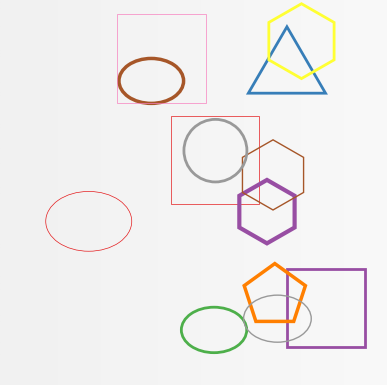[{"shape": "oval", "thickness": 0.5, "radius": 0.55, "center": [0.229, 0.425]}, {"shape": "square", "thickness": 0.5, "radius": 0.57, "center": [0.556, 0.585]}, {"shape": "triangle", "thickness": 2, "radius": 0.57, "center": [0.74, 0.815]}, {"shape": "oval", "thickness": 2, "radius": 0.42, "center": [0.552, 0.143]}, {"shape": "square", "thickness": 2, "radius": 0.5, "center": [0.842, 0.2]}, {"shape": "hexagon", "thickness": 3, "radius": 0.41, "center": [0.689, 0.45]}, {"shape": "pentagon", "thickness": 2.5, "radius": 0.42, "center": [0.709, 0.232]}, {"shape": "hexagon", "thickness": 2, "radius": 0.49, "center": [0.778, 0.893]}, {"shape": "hexagon", "thickness": 1, "radius": 0.46, "center": [0.705, 0.546]}, {"shape": "oval", "thickness": 2.5, "radius": 0.42, "center": [0.39, 0.79]}, {"shape": "square", "thickness": 0.5, "radius": 0.58, "center": [0.416, 0.848]}, {"shape": "circle", "thickness": 2, "radius": 0.41, "center": [0.556, 0.609]}, {"shape": "oval", "thickness": 1, "radius": 0.44, "center": [0.716, 0.172]}]